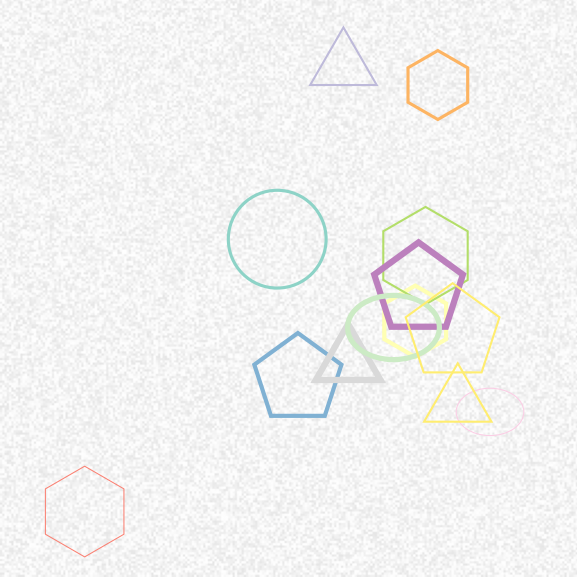[{"shape": "circle", "thickness": 1.5, "radius": 0.42, "center": [0.48, 0.585]}, {"shape": "hexagon", "thickness": 2, "radius": 0.31, "center": [0.719, 0.443]}, {"shape": "triangle", "thickness": 1, "radius": 0.33, "center": [0.595, 0.885]}, {"shape": "hexagon", "thickness": 0.5, "radius": 0.39, "center": [0.147, 0.113]}, {"shape": "pentagon", "thickness": 2, "radius": 0.4, "center": [0.516, 0.343]}, {"shape": "hexagon", "thickness": 1.5, "radius": 0.3, "center": [0.758, 0.852]}, {"shape": "hexagon", "thickness": 1, "radius": 0.42, "center": [0.737, 0.556]}, {"shape": "oval", "thickness": 0.5, "radius": 0.29, "center": [0.848, 0.286]}, {"shape": "triangle", "thickness": 3, "radius": 0.32, "center": [0.603, 0.374]}, {"shape": "pentagon", "thickness": 3, "radius": 0.4, "center": [0.725, 0.499]}, {"shape": "oval", "thickness": 2.5, "radius": 0.4, "center": [0.681, 0.432]}, {"shape": "pentagon", "thickness": 1, "radius": 0.43, "center": [0.784, 0.423]}, {"shape": "triangle", "thickness": 1, "radius": 0.34, "center": [0.793, 0.303]}]